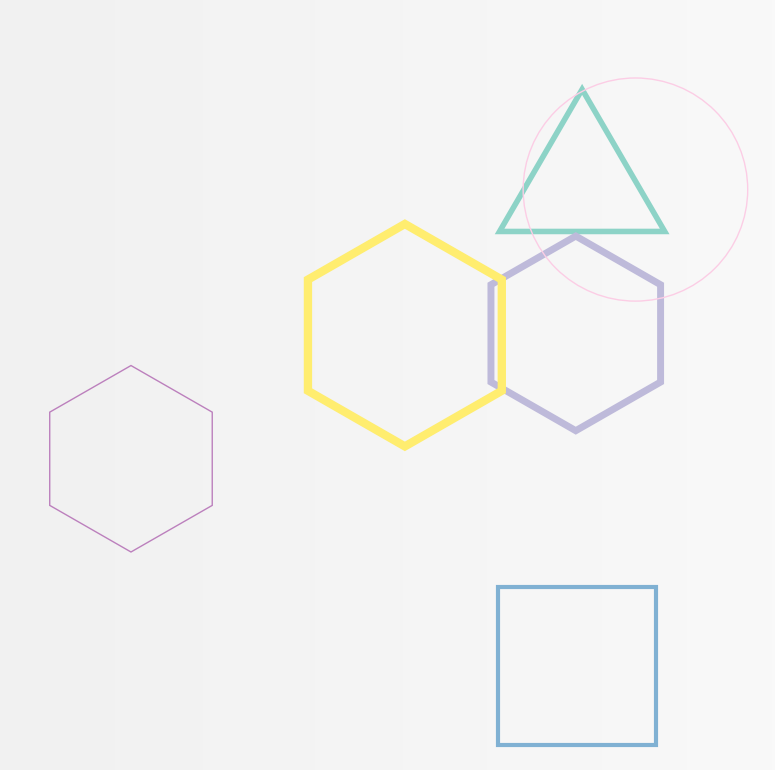[{"shape": "triangle", "thickness": 2, "radius": 0.62, "center": [0.751, 0.761]}, {"shape": "hexagon", "thickness": 2.5, "radius": 0.63, "center": [0.743, 0.567]}, {"shape": "square", "thickness": 1.5, "radius": 0.51, "center": [0.744, 0.135]}, {"shape": "circle", "thickness": 0.5, "radius": 0.72, "center": [0.82, 0.754]}, {"shape": "hexagon", "thickness": 0.5, "radius": 0.61, "center": [0.169, 0.404]}, {"shape": "hexagon", "thickness": 3, "radius": 0.72, "center": [0.522, 0.565]}]